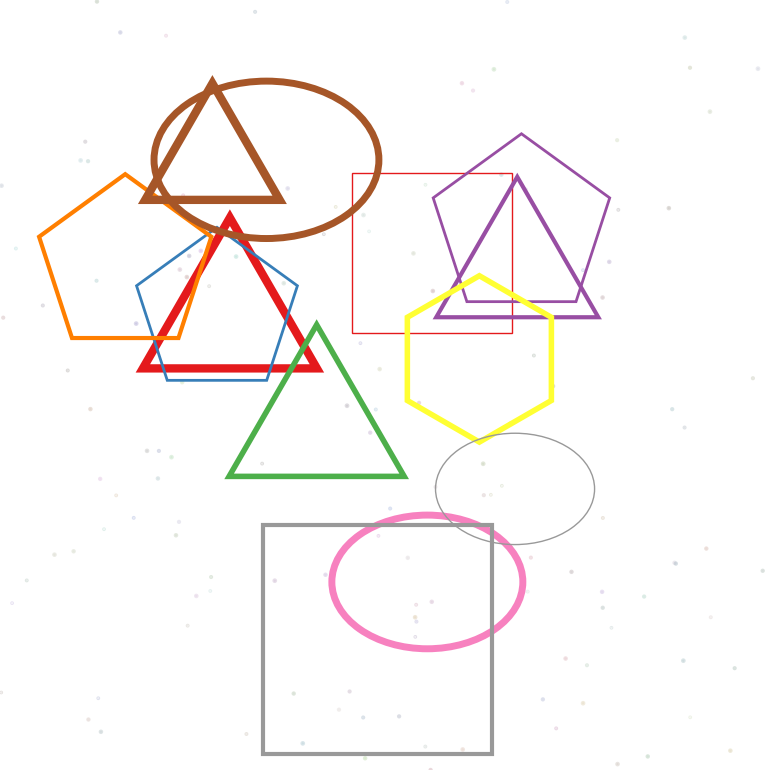[{"shape": "square", "thickness": 0.5, "radius": 0.52, "center": [0.561, 0.672]}, {"shape": "triangle", "thickness": 3, "radius": 0.65, "center": [0.299, 0.587]}, {"shape": "pentagon", "thickness": 1, "radius": 0.55, "center": [0.282, 0.595]}, {"shape": "triangle", "thickness": 2, "radius": 0.66, "center": [0.411, 0.447]}, {"shape": "pentagon", "thickness": 1, "radius": 0.6, "center": [0.677, 0.706]}, {"shape": "triangle", "thickness": 1.5, "radius": 0.61, "center": [0.672, 0.649]}, {"shape": "pentagon", "thickness": 1.5, "radius": 0.59, "center": [0.163, 0.656]}, {"shape": "hexagon", "thickness": 2, "radius": 0.54, "center": [0.623, 0.534]}, {"shape": "oval", "thickness": 2.5, "radius": 0.73, "center": [0.346, 0.792]}, {"shape": "triangle", "thickness": 3, "radius": 0.5, "center": [0.276, 0.791]}, {"shape": "oval", "thickness": 2.5, "radius": 0.62, "center": [0.555, 0.244]}, {"shape": "square", "thickness": 1.5, "radius": 0.74, "center": [0.491, 0.17]}, {"shape": "oval", "thickness": 0.5, "radius": 0.52, "center": [0.669, 0.365]}]